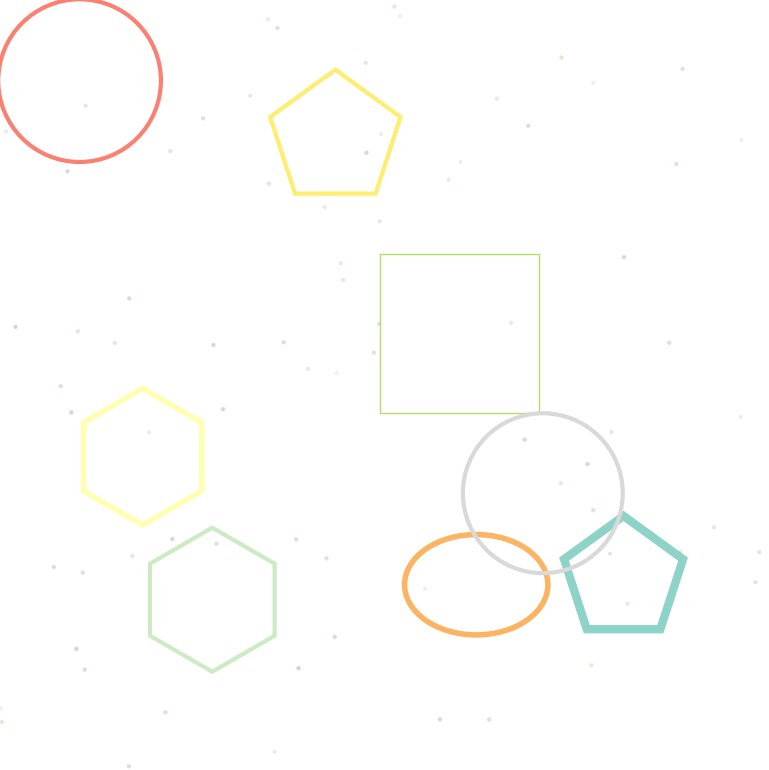[{"shape": "pentagon", "thickness": 3, "radius": 0.41, "center": [0.81, 0.249]}, {"shape": "hexagon", "thickness": 2, "radius": 0.44, "center": [0.185, 0.407]}, {"shape": "circle", "thickness": 1.5, "radius": 0.53, "center": [0.103, 0.895]}, {"shape": "oval", "thickness": 2, "radius": 0.47, "center": [0.618, 0.241]}, {"shape": "square", "thickness": 0.5, "radius": 0.52, "center": [0.597, 0.567]}, {"shape": "circle", "thickness": 1.5, "radius": 0.52, "center": [0.705, 0.359]}, {"shape": "hexagon", "thickness": 1.5, "radius": 0.47, "center": [0.276, 0.221]}, {"shape": "pentagon", "thickness": 1.5, "radius": 0.45, "center": [0.436, 0.821]}]